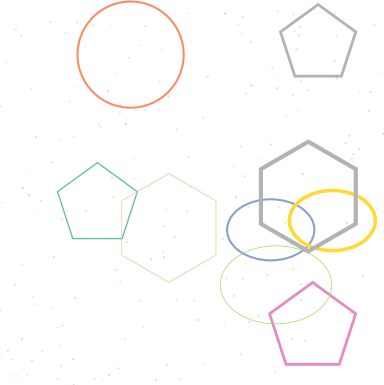[{"shape": "pentagon", "thickness": 1, "radius": 0.54, "center": [0.253, 0.468]}, {"shape": "circle", "thickness": 1.5, "radius": 0.69, "center": [0.339, 0.858]}, {"shape": "oval", "thickness": 1.5, "radius": 0.57, "center": [0.703, 0.403]}, {"shape": "pentagon", "thickness": 2, "radius": 0.59, "center": [0.812, 0.149]}, {"shape": "oval", "thickness": 0.5, "radius": 0.72, "center": [0.717, 0.26]}, {"shape": "oval", "thickness": 2.5, "radius": 0.56, "center": [0.863, 0.427]}, {"shape": "hexagon", "thickness": 0.5, "radius": 0.71, "center": [0.439, 0.408]}, {"shape": "hexagon", "thickness": 3, "radius": 0.71, "center": [0.801, 0.49]}, {"shape": "pentagon", "thickness": 2, "radius": 0.51, "center": [0.826, 0.885]}]